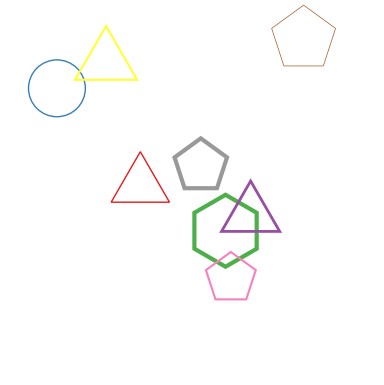[{"shape": "triangle", "thickness": 1, "radius": 0.44, "center": [0.364, 0.519]}, {"shape": "circle", "thickness": 1, "radius": 0.37, "center": [0.148, 0.771]}, {"shape": "hexagon", "thickness": 3, "radius": 0.47, "center": [0.586, 0.401]}, {"shape": "triangle", "thickness": 2, "radius": 0.44, "center": [0.651, 0.443]}, {"shape": "triangle", "thickness": 1.5, "radius": 0.47, "center": [0.276, 0.839]}, {"shape": "pentagon", "thickness": 0.5, "radius": 0.44, "center": [0.789, 0.899]}, {"shape": "pentagon", "thickness": 1.5, "radius": 0.34, "center": [0.6, 0.277]}, {"shape": "pentagon", "thickness": 3, "radius": 0.36, "center": [0.521, 0.569]}]